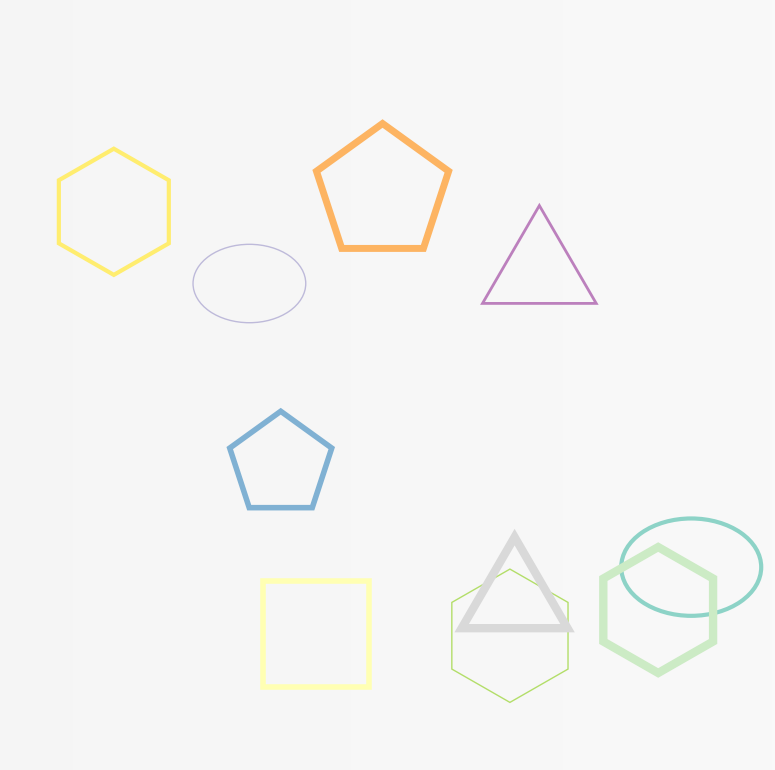[{"shape": "oval", "thickness": 1.5, "radius": 0.45, "center": [0.892, 0.263]}, {"shape": "square", "thickness": 2, "radius": 0.34, "center": [0.408, 0.177]}, {"shape": "oval", "thickness": 0.5, "radius": 0.36, "center": [0.322, 0.632]}, {"shape": "pentagon", "thickness": 2, "radius": 0.35, "center": [0.362, 0.397]}, {"shape": "pentagon", "thickness": 2.5, "radius": 0.45, "center": [0.494, 0.75]}, {"shape": "hexagon", "thickness": 0.5, "radius": 0.43, "center": [0.658, 0.174]}, {"shape": "triangle", "thickness": 3, "radius": 0.39, "center": [0.664, 0.224]}, {"shape": "triangle", "thickness": 1, "radius": 0.42, "center": [0.696, 0.648]}, {"shape": "hexagon", "thickness": 3, "radius": 0.41, "center": [0.849, 0.208]}, {"shape": "hexagon", "thickness": 1.5, "radius": 0.41, "center": [0.147, 0.725]}]